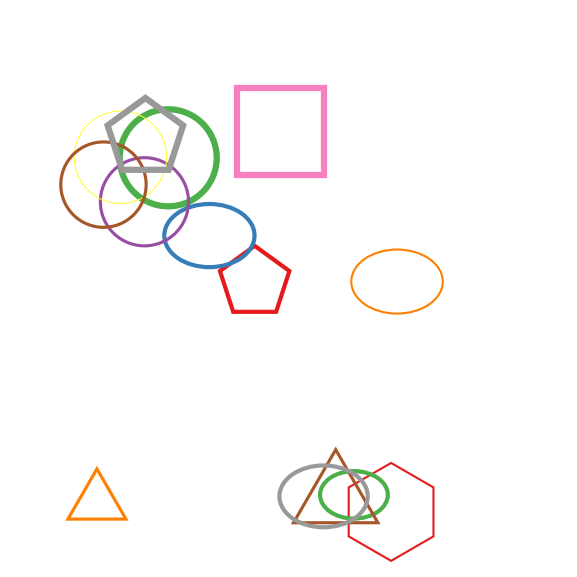[{"shape": "hexagon", "thickness": 1, "radius": 0.42, "center": [0.677, 0.113]}, {"shape": "pentagon", "thickness": 2, "radius": 0.32, "center": [0.441, 0.51]}, {"shape": "oval", "thickness": 2, "radius": 0.39, "center": [0.363, 0.591]}, {"shape": "oval", "thickness": 2, "radius": 0.29, "center": [0.613, 0.142]}, {"shape": "circle", "thickness": 3, "radius": 0.42, "center": [0.291, 0.726]}, {"shape": "circle", "thickness": 1.5, "radius": 0.38, "center": [0.25, 0.65]}, {"shape": "triangle", "thickness": 1.5, "radius": 0.29, "center": [0.168, 0.129]}, {"shape": "oval", "thickness": 1, "radius": 0.4, "center": [0.688, 0.512]}, {"shape": "circle", "thickness": 0.5, "radius": 0.4, "center": [0.209, 0.727]}, {"shape": "triangle", "thickness": 1.5, "radius": 0.42, "center": [0.581, 0.136]}, {"shape": "circle", "thickness": 1.5, "radius": 0.37, "center": [0.179, 0.679]}, {"shape": "square", "thickness": 3, "radius": 0.38, "center": [0.486, 0.771]}, {"shape": "oval", "thickness": 2, "radius": 0.38, "center": [0.56, 0.14]}, {"shape": "pentagon", "thickness": 3, "radius": 0.34, "center": [0.252, 0.761]}]